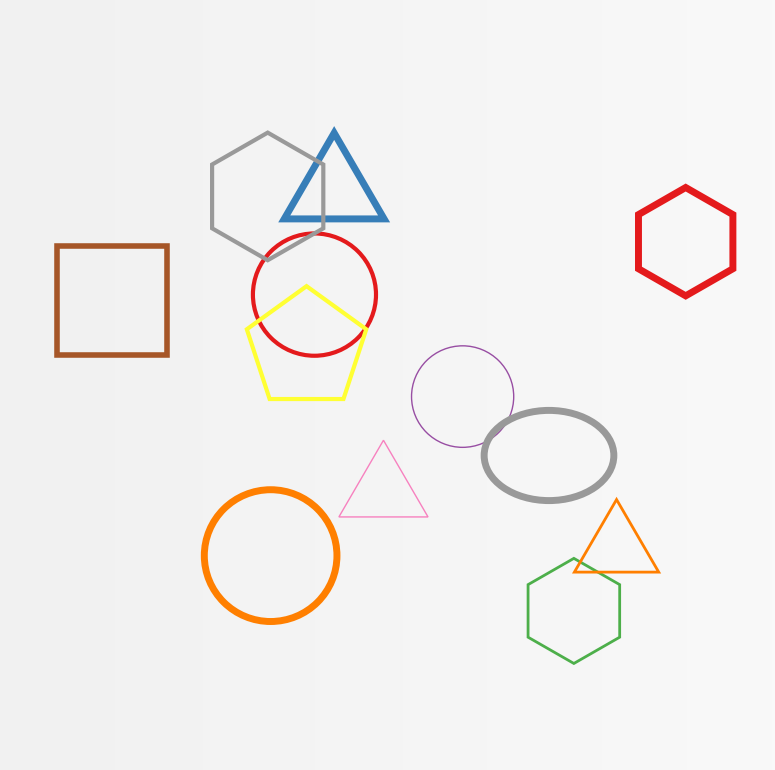[{"shape": "hexagon", "thickness": 2.5, "radius": 0.35, "center": [0.885, 0.686]}, {"shape": "circle", "thickness": 1.5, "radius": 0.4, "center": [0.406, 0.617]}, {"shape": "triangle", "thickness": 2.5, "radius": 0.37, "center": [0.431, 0.753]}, {"shape": "hexagon", "thickness": 1, "radius": 0.34, "center": [0.74, 0.207]}, {"shape": "circle", "thickness": 0.5, "radius": 0.33, "center": [0.597, 0.485]}, {"shape": "circle", "thickness": 2.5, "radius": 0.43, "center": [0.349, 0.278]}, {"shape": "triangle", "thickness": 1, "radius": 0.31, "center": [0.796, 0.288]}, {"shape": "pentagon", "thickness": 1.5, "radius": 0.41, "center": [0.396, 0.547]}, {"shape": "square", "thickness": 2, "radius": 0.35, "center": [0.144, 0.609]}, {"shape": "triangle", "thickness": 0.5, "radius": 0.33, "center": [0.495, 0.362]}, {"shape": "oval", "thickness": 2.5, "radius": 0.42, "center": [0.708, 0.408]}, {"shape": "hexagon", "thickness": 1.5, "radius": 0.41, "center": [0.345, 0.745]}]